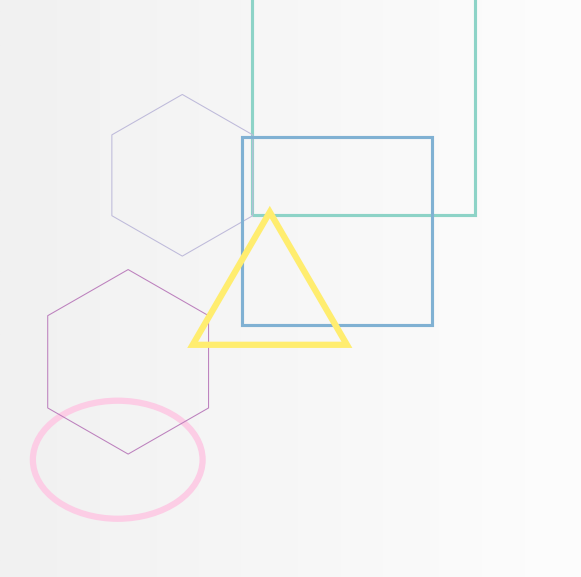[{"shape": "square", "thickness": 1.5, "radius": 0.96, "center": [0.626, 0.819]}, {"shape": "hexagon", "thickness": 0.5, "radius": 0.7, "center": [0.314, 0.696]}, {"shape": "square", "thickness": 1.5, "radius": 0.81, "center": [0.58, 0.599]}, {"shape": "oval", "thickness": 3, "radius": 0.73, "center": [0.203, 0.203]}, {"shape": "hexagon", "thickness": 0.5, "radius": 0.8, "center": [0.22, 0.373]}, {"shape": "triangle", "thickness": 3, "radius": 0.77, "center": [0.464, 0.479]}]